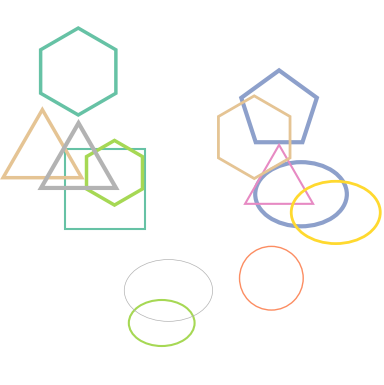[{"shape": "square", "thickness": 1.5, "radius": 0.52, "center": [0.273, 0.51]}, {"shape": "hexagon", "thickness": 2.5, "radius": 0.56, "center": [0.203, 0.814]}, {"shape": "circle", "thickness": 1, "radius": 0.41, "center": [0.705, 0.277]}, {"shape": "oval", "thickness": 3, "radius": 0.6, "center": [0.782, 0.495]}, {"shape": "pentagon", "thickness": 3, "radius": 0.52, "center": [0.725, 0.714]}, {"shape": "triangle", "thickness": 1.5, "radius": 0.51, "center": [0.725, 0.522]}, {"shape": "hexagon", "thickness": 2.5, "radius": 0.42, "center": [0.297, 0.551]}, {"shape": "oval", "thickness": 1.5, "radius": 0.43, "center": [0.42, 0.161]}, {"shape": "oval", "thickness": 2, "radius": 0.58, "center": [0.872, 0.448]}, {"shape": "hexagon", "thickness": 2, "radius": 0.54, "center": [0.66, 0.644]}, {"shape": "triangle", "thickness": 2.5, "radius": 0.59, "center": [0.11, 0.597]}, {"shape": "oval", "thickness": 0.5, "radius": 0.57, "center": [0.438, 0.246]}, {"shape": "triangle", "thickness": 3, "radius": 0.56, "center": [0.204, 0.568]}]